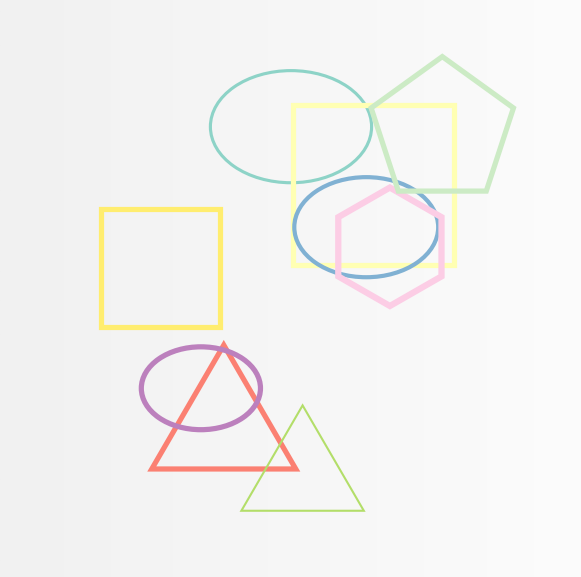[{"shape": "oval", "thickness": 1.5, "radius": 0.69, "center": [0.501, 0.78]}, {"shape": "square", "thickness": 2.5, "radius": 0.69, "center": [0.642, 0.679]}, {"shape": "triangle", "thickness": 2.5, "radius": 0.72, "center": [0.385, 0.259]}, {"shape": "oval", "thickness": 2, "radius": 0.62, "center": [0.63, 0.606]}, {"shape": "triangle", "thickness": 1, "radius": 0.61, "center": [0.521, 0.176]}, {"shape": "hexagon", "thickness": 3, "radius": 0.51, "center": [0.671, 0.572]}, {"shape": "oval", "thickness": 2.5, "radius": 0.51, "center": [0.346, 0.327]}, {"shape": "pentagon", "thickness": 2.5, "radius": 0.64, "center": [0.761, 0.772]}, {"shape": "square", "thickness": 2.5, "radius": 0.51, "center": [0.276, 0.535]}]